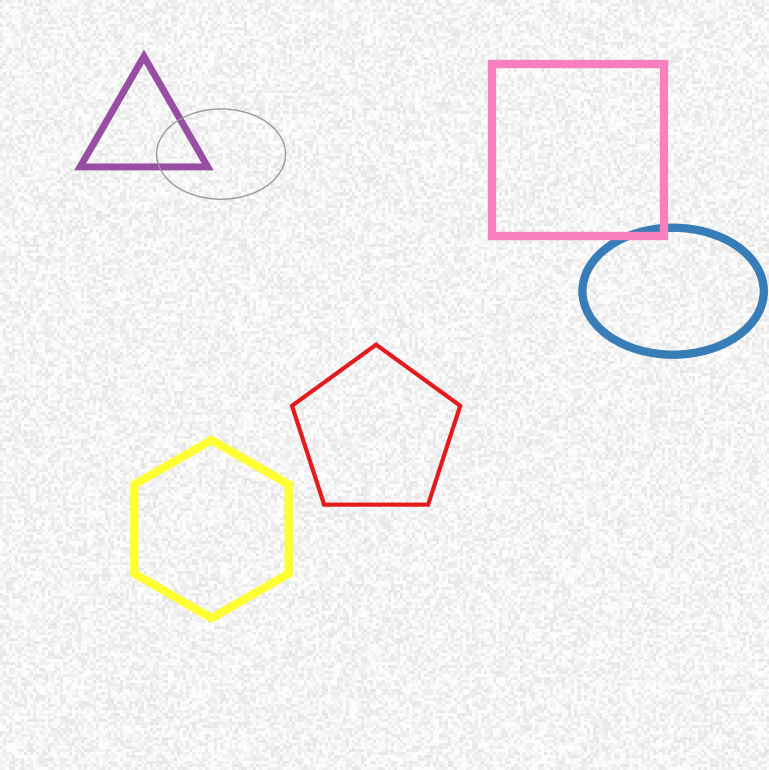[{"shape": "pentagon", "thickness": 1.5, "radius": 0.57, "center": [0.488, 0.438]}, {"shape": "oval", "thickness": 3, "radius": 0.59, "center": [0.874, 0.622]}, {"shape": "triangle", "thickness": 2.5, "radius": 0.48, "center": [0.187, 0.831]}, {"shape": "hexagon", "thickness": 3, "radius": 0.58, "center": [0.275, 0.313]}, {"shape": "square", "thickness": 3, "radius": 0.56, "center": [0.751, 0.805]}, {"shape": "oval", "thickness": 0.5, "radius": 0.42, "center": [0.287, 0.8]}]